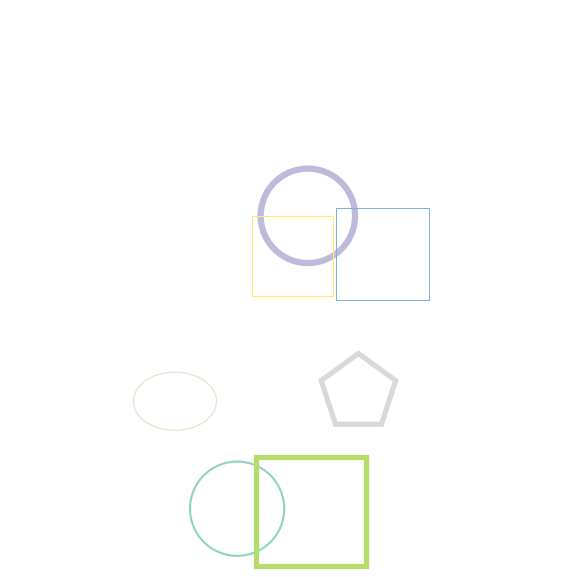[{"shape": "circle", "thickness": 1, "radius": 0.41, "center": [0.411, 0.118]}, {"shape": "circle", "thickness": 3, "radius": 0.41, "center": [0.533, 0.625]}, {"shape": "square", "thickness": 0.5, "radius": 0.4, "center": [0.663, 0.559]}, {"shape": "square", "thickness": 2.5, "radius": 0.47, "center": [0.539, 0.113]}, {"shape": "pentagon", "thickness": 2.5, "radius": 0.34, "center": [0.621, 0.319]}, {"shape": "oval", "thickness": 0.5, "radius": 0.36, "center": [0.303, 0.304]}, {"shape": "square", "thickness": 0.5, "radius": 0.35, "center": [0.506, 0.556]}]